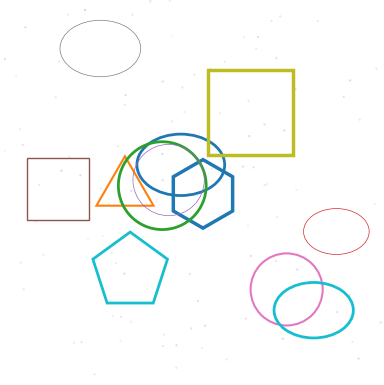[{"shape": "hexagon", "thickness": 2.5, "radius": 0.44, "center": [0.527, 0.496]}, {"shape": "oval", "thickness": 2, "radius": 0.57, "center": [0.47, 0.572]}, {"shape": "triangle", "thickness": 1.5, "radius": 0.43, "center": [0.325, 0.509]}, {"shape": "circle", "thickness": 2, "radius": 0.57, "center": [0.421, 0.518]}, {"shape": "oval", "thickness": 0.5, "radius": 0.43, "center": [0.874, 0.399]}, {"shape": "circle", "thickness": 0.5, "radius": 0.46, "center": [0.438, 0.532]}, {"shape": "square", "thickness": 1, "radius": 0.41, "center": [0.15, 0.51]}, {"shape": "circle", "thickness": 1.5, "radius": 0.47, "center": [0.745, 0.248]}, {"shape": "oval", "thickness": 0.5, "radius": 0.52, "center": [0.261, 0.874]}, {"shape": "square", "thickness": 2.5, "radius": 0.55, "center": [0.651, 0.708]}, {"shape": "pentagon", "thickness": 2, "radius": 0.51, "center": [0.338, 0.295]}, {"shape": "oval", "thickness": 2, "radius": 0.51, "center": [0.815, 0.194]}]